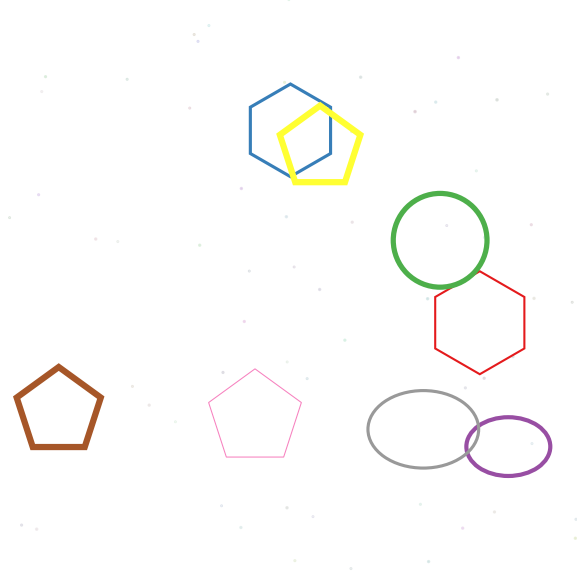[{"shape": "hexagon", "thickness": 1, "radius": 0.45, "center": [0.831, 0.44]}, {"shape": "hexagon", "thickness": 1.5, "radius": 0.4, "center": [0.503, 0.773]}, {"shape": "circle", "thickness": 2.5, "radius": 0.41, "center": [0.762, 0.583]}, {"shape": "oval", "thickness": 2, "radius": 0.36, "center": [0.88, 0.226]}, {"shape": "pentagon", "thickness": 3, "radius": 0.37, "center": [0.554, 0.743]}, {"shape": "pentagon", "thickness": 3, "radius": 0.38, "center": [0.102, 0.287]}, {"shape": "pentagon", "thickness": 0.5, "radius": 0.42, "center": [0.442, 0.276]}, {"shape": "oval", "thickness": 1.5, "radius": 0.48, "center": [0.733, 0.256]}]